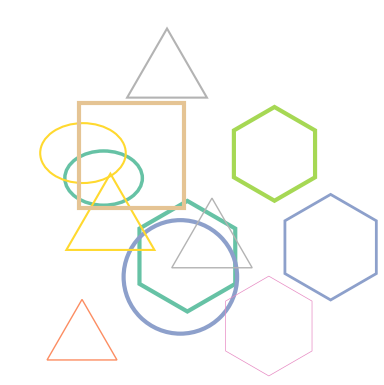[{"shape": "oval", "thickness": 2.5, "radius": 0.5, "center": [0.269, 0.537]}, {"shape": "hexagon", "thickness": 3, "radius": 0.72, "center": [0.487, 0.335]}, {"shape": "triangle", "thickness": 1, "radius": 0.52, "center": [0.213, 0.117]}, {"shape": "circle", "thickness": 3, "radius": 0.74, "center": [0.468, 0.281]}, {"shape": "hexagon", "thickness": 2, "radius": 0.69, "center": [0.859, 0.358]}, {"shape": "hexagon", "thickness": 0.5, "radius": 0.65, "center": [0.698, 0.153]}, {"shape": "hexagon", "thickness": 3, "radius": 0.61, "center": [0.713, 0.6]}, {"shape": "oval", "thickness": 1.5, "radius": 0.56, "center": [0.216, 0.602]}, {"shape": "triangle", "thickness": 1.5, "radius": 0.66, "center": [0.287, 0.417]}, {"shape": "square", "thickness": 3, "radius": 0.68, "center": [0.34, 0.596]}, {"shape": "triangle", "thickness": 1, "radius": 0.6, "center": [0.551, 0.365]}, {"shape": "triangle", "thickness": 1.5, "radius": 0.6, "center": [0.434, 0.806]}]